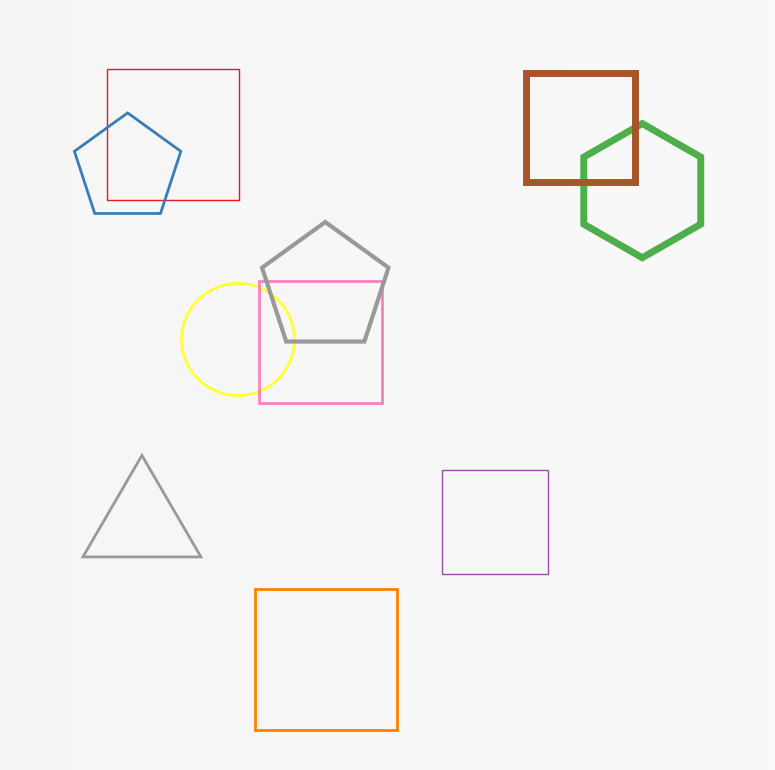[{"shape": "square", "thickness": 0.5, "radius": 0.43, "center": [0.223, 0.825]}, {"shape": "pentagon", "thickness": 1, "radius": 0.36, "center": [0.165, 0.781]}, {"shape": "hexagon", "thickness": 2.5, "radius": 0.44, "center": [0.829, 0.752]}, {"shape": "square", "thickness": 0.5, "radius": 0.34, "center": [0.639, 0.322]}, {"shape": "square", "thickness": 1, "radius": 0.46, "center": [0.421, 0.144]}, {"shape": "circle", "thickness": 1, "radius": 0.36, "center": [0.307, 0.559]}, {"shape": "square", "thickness": 2.5, "radius": 0.35, "center": [0.749, 0.835]}, {"shape": "square", "thickness": 1, "radius": 0.4, "center": [0.414, 0.556]}, {"shape": "pentagon", "thickness": 1.5, "radius": 0.43, "center": [0.42, 0.626]}, {"shape": "triangle", "thickness": 1, "radius": 0.44, "center": [0.183, 0.321]}]